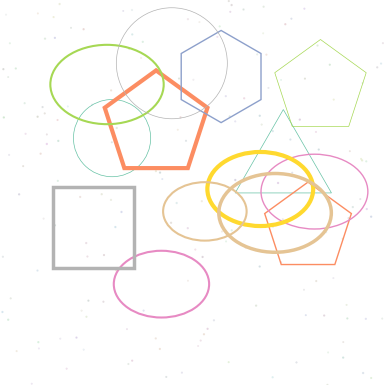[{"shape": "triangle", "thickness": 0.5, "radius": 0.72, "center": [0.736, 0.571]}, {"shape": "circle", "thickness": 0.5, "radius": 0.5, "center": [0.291, 0.641]}, {"shape": "pentagon", "thickness": 3, "radius": 0.7, "center": [0.405, 0.677]}, {"shape": "pentagon", "thickness": 1, "radius": 0.59, "center": [0.8, 0.409]}, {"shape": "hexagon", "thickness": 1, "radius": 0.6, "center": [0.574, 0.801]}, {"shape": "oval", "thickness": 1.5, "radius": 0.62, "center": [0.419, 0.262]}, {"shape": "oval", "thickness": 1, "radius": 0.69, "center": [0.817, 0.502]}, {"shape": "oval", "thickness": 1.5, "radius": 0.74, "center": [0.278, 0.781]}, {"shape": "pentagon", "thickness": 0.5, "radius": 0.62, "center": [0.832, 0.773]}, {"shape": "oval", "thickness": 3, "radius": 0.69, "center": [0.676, 0.509]}, {"shape": "oval", "thickness": 1.5, "radius": 0.54, "center": [0.532, 0.451]}, {"shape": "oval", "thickness": 2.5, "radius": 0.73, "center": [0.714, 0.447]}, {"shape": "square", "thickness": 2.5, "radius": 0.53, "center": [0.242, 0.408]}, {"shape": "circle", "thickness": 0.5, "radius": 0.72, "center": [0.446, 0.836]}]